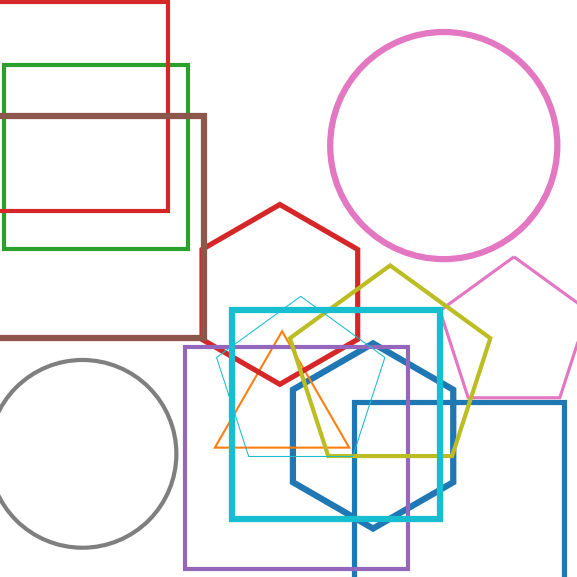[{"shape": "hexagon", "thickness": 3, "radius": 0.8, "center": [0.646, 0.244]}, {"shape": "square", "thickness": 2.5, "radius": 0.91, "center": [0.795, 0.12]}, {"shape": "triangle", "thickness": 1, "radius": 0.67, "center": [0.488, 0.291]}, {"shape": "square", "thickness": 2, "radius": 0.79, "center": [0.166, 0.728]}, {"shape": "hexagon", "thickness": 2.5, "radius": 0.78, "center": [0.485, 0.489]}, {"shape": "square", "thickness": 2, "radius": 0.9, "center": [0.111, 0.814]}, {"shape": "square", "thickness": 2, "radius": 0.96, "center": [0.514, 0.206]}, {"shape": "square", "thickness": 3, "radius": 0.96, "center": [0.16, 0.606]}, {"shape": "circle", "thickness": 3, "radius": 0.98, "center": [0.768, 0.747]}, {"shape": "pentagon", "thickness": 1.5, "radius": 0.67, "center": [0.89, 0.419]}, {"shape": "circle", "thickness": 2, "radius": 0.81, "center": [0.143, 0.213]}, {"shape": "pentagon", "thickness": 2, "radius": 0.91, "center": [0.676, 0.357]}, {"shape": "square", "thickness": 3, "radius": 0.9, "center": [0.582, 0.281]}, {"shape": "pentagon", "thickness": 0.5, "radius": 0.77, "center": [0.521, 0.333]}]